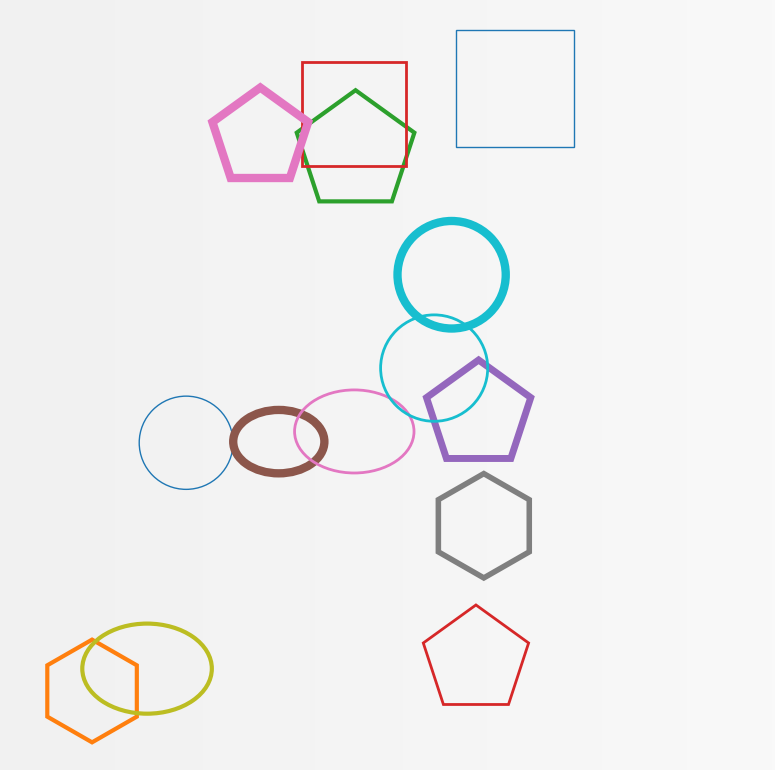[{"shape": "circle", "thickness": 0.5, "radius": 0.3, "center": [0.24, 0.425]}, {"shape": "square", "thickness": 0.5, "radius": 0.38, "center": [0.665, 0.886]}, {"shape": "hexagon", "thickness": 1.5, "radius": 0.33, "center": [0.119, 0.103]}, {"shape": "pentagon", "thickness": 1.5, "radius": 0.4, "center": [0.459, 0.803]}, {"shape": "square", "thickness": 1, "radius": 0.34, "center": [0.457, 0.852]}, {"shape": "pentagon", "thickness": 1, "radius": 0.36, "center": [0.614, 0.143]}, {"shape": "pentagon", "thickness": 2.5, "radius": 0.35, "center": [0.618, 0.462]}, {"shape": "oval", "thickness": 3, "radius": 0.29, "center": [0.36, 0.426]}, {"shape": "pentagon", "thickness": 3, "radius": 0.32, "center": [0.336, 0.821]}, {"shape": "oval", "thickness": 1, "radius": 0.39, "center": [0.457, 0.44]}, {"shape": "hexagon", "thickness": 2, "radius": 0.34, "center": [0.624, 0.317]}, {"shape": "oval", "thickness": 1.5, "radius": 0.42, "center": [0.19, 0.132]}, {"shape": "circle", "thickness": 1, "radius": 0.35, "center": [0.56, 0.522]}, {"shape": "circle", "thickness": 3, "radius": 0.35, "center": [0.583, 0.643]}]